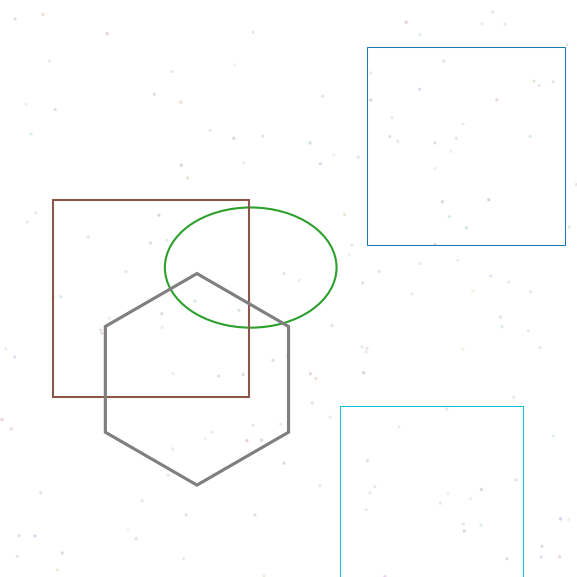[{"shape": "square", "thickness": 0.5, "radius": 0.86, "center": [0.808, 0.746]}, {"shape": "oval", "thickness": 1, "radius": 0.74, "center": [0.434, 0.536]}, {"shape": "square", "thickness": 1, "radius": 0.85, "center": [0.262, 0.482]}, {"shape": "hexagon", "thickness": 1.5, "radius": 0.92, "center": [0.341, 0.342]}, {"shape": "square", "thickness": 0.5, "radius": 0.79, "center": [0.747, 0.137]}]